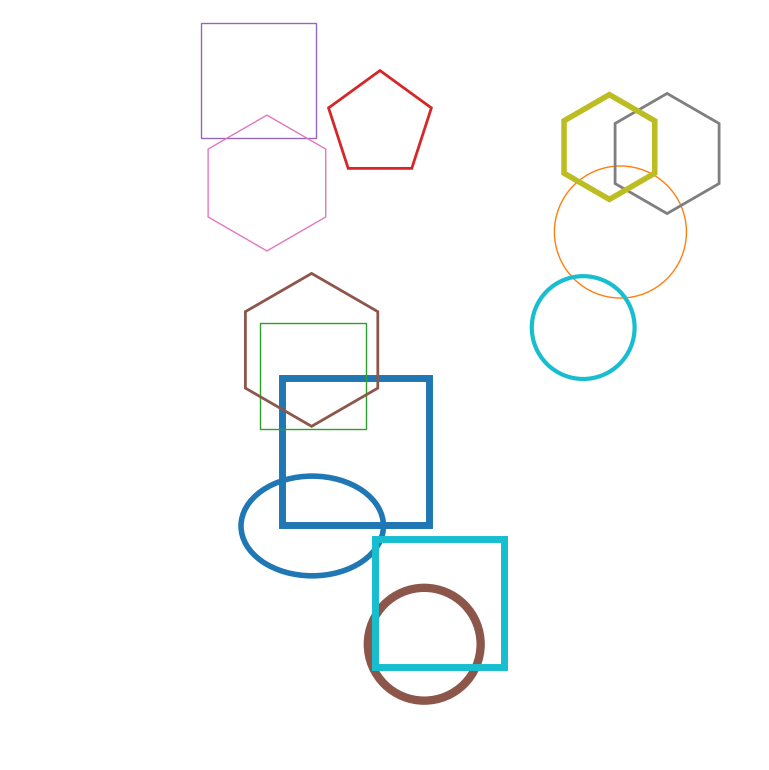[{"shape": "square", "thickness": 2.5, "radius": 0.48, "center": [0.461, 0.414]}, {"shape": "oval", "thickness": 2, "radius": 0.46, "center": [0.405, 0.317]}, {"shape": "circle", "thickness": 0.5, "radius": 0.43, "center": [0.806, 0.699]}, {"shape": "square", "thickness": 0.5, "radius": 0.34, "center": [0.407, 0.512]}, {"shape": "pentagon", "thickness": 1, "radius": 0.35, "center": [0.493, 0.838]}, {"shape": "square", "thickness": 0.5, "radius": 0.37, "center": [0.336, 0.896]}, {"shape": "circle", "thickness": 3, "radius": 0.37, "center": [0.551, 0.163]}, {"shape": "hexagon", "thickness": 1, "radius": 0.5, "center": [0.405, 0.546]}, {"shape": "hexagon", "thickness": 0.5, "radius": 0.44, "center": [0.347, 0.762]}, {"shape": "hexagon", "thickness": 1, "radius": 0.39, "center": [0.866, 0.801]}, {"shape": "hexagon", "thickness": 2, "radius": 0.34, "center": [0.791, 0.809]}, {"shape": "square", "thickness": 2.5, "radius": 0.42, "center": [0.571, 0.217]}, {"shape": "circle", "thickness": 1.5, "radius": 0.33, "center": [0.757, 0.575]}]